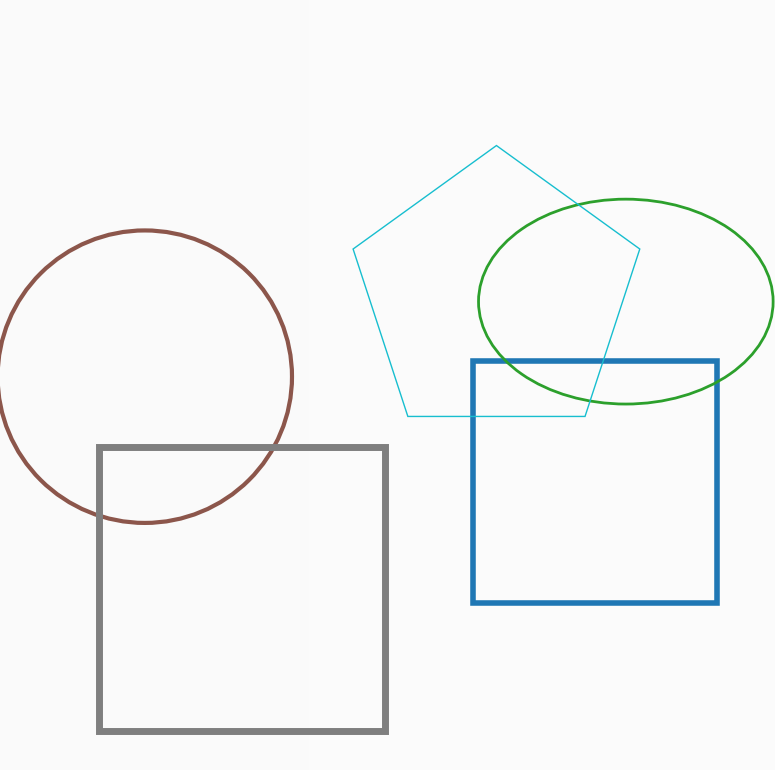[{"shape": "square", "thickness": 2, "radius": 0.79, "center": [0.768, 0.375]}, {"shape": "oval", "thickness": 1, "radius": 0.95, "center": [0.808, 0.608]}, {"shape": "circle", "thickness": 1.5, "radius": 0.95, "center": [0.187, 0.511]}, {"shape": "square", "thickness": 2.5, "radius": 0.92, "center": [0.312, 0.235]}, {"shape": "pentagon", "thickness": 0.5, "radius": 0.97, "center": [0.641, 0.617]}]